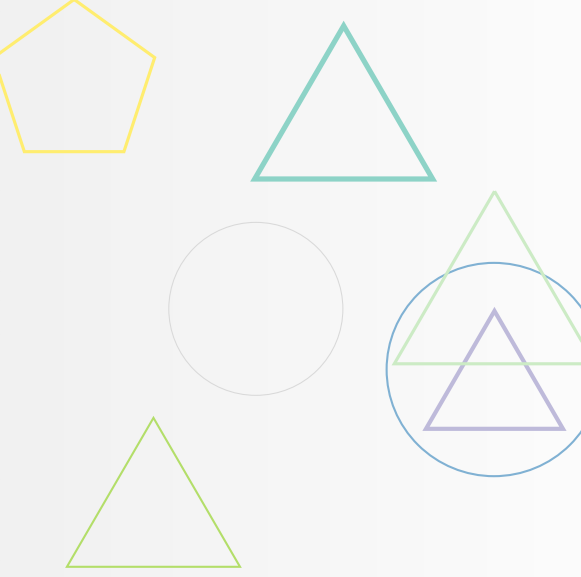[{"shape": "triangle", "thickness": 2.5, "radius": 0.88, "center": [0.591, 0.778]}, {"shape": "triangle", "thickness": 2, "radius": 0.68, "center": [0.851, 0.325]}, {"shape": "circle", "thickness": 1, "radius": 0.92, "center": [0.85, 0.359]}, {"shape": "triangle", "thickness": 1, "radius": 0.86, "center": [0.264, 0.104]}, {"shape": "circle", "thickness": 0.5, "radius": 0.75, "center": [0.44, 0.464]}, {"shape": "triangle", "thickness": 1.5, "radius": 1.0, "center": [0.851, 0.469]}, {"shape": "pentagon", "thickness": 1.5, "radius": 0.73, "center": [0.128, 0.854]}]